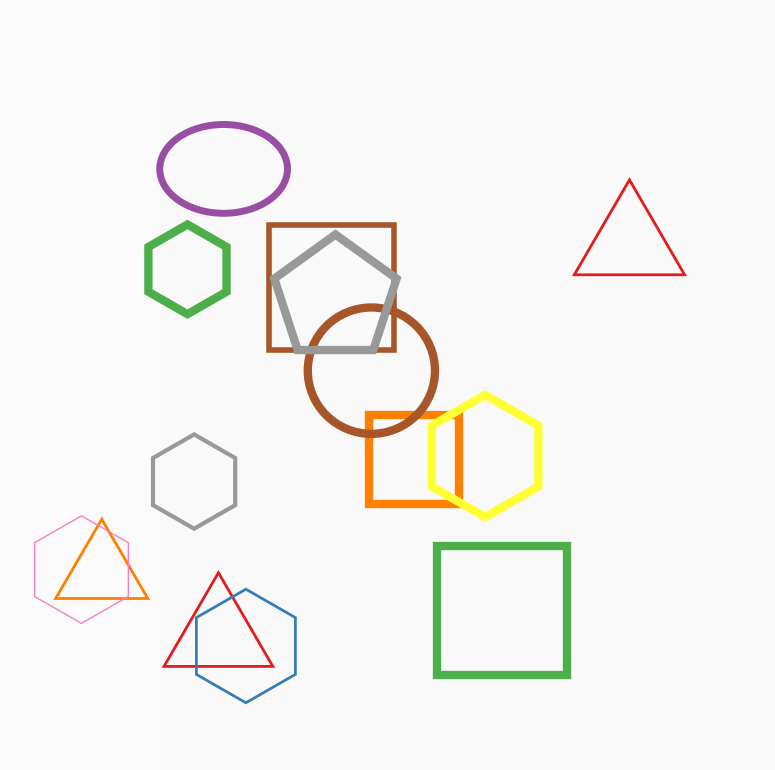[{"shape": "triangle", "thickness": 1, "radius": 0.41, "center": [0.282, 0.175]}, {"shape": "triangle", "thickness": 1, "radius": 0.41, "center": [0.812, 0.684]}, {"shape": "hexagon", "thickness": 1, "radius": 0.37, "center": [0.317, 0.161]}, {"shape": "hexagon", "thickness": 3, "radius": 0.29, "center": [0.242, 0.65]}, {"shape": "square", "thickness": 3, "radius": 0.42, "center": [0.648, 0.207]}, {"shape": "oval", "thickness": 2.5, "radius": 0.41, "center": [0.289, 0.781]}, {"shape": "square", "thickness": 3, "radius": 0.29, "center": [0.535, 0.403]}, {"shape": "triangle", "thickness": 1, "radius": 0.34, "center": [0.131, 0.257]}, {"shape": "hexagon", "thickness": 3, "radius": 0.4, "center": [0.626, 0.408]}, {"shape": "circle", "thickness": 3, "radius": 0.41, "center": [0.479, 0.519]}, {"shape": "square", "thickness": 2, "radius": 0.41, "center": [0.428, 0.626]}, {"shape": "hexagon", "thickness": 0.5, "radius": 0.35, "center": [0.105, 0.26]}, {"shape": "hexagon", "thickness": 1.5, "radius": 0.31, "center": [0.25, 0.375]}, {"shape": "pentagon", "thickness": 3, "radius": 0.41, "center": [0.433, 0.612]}]